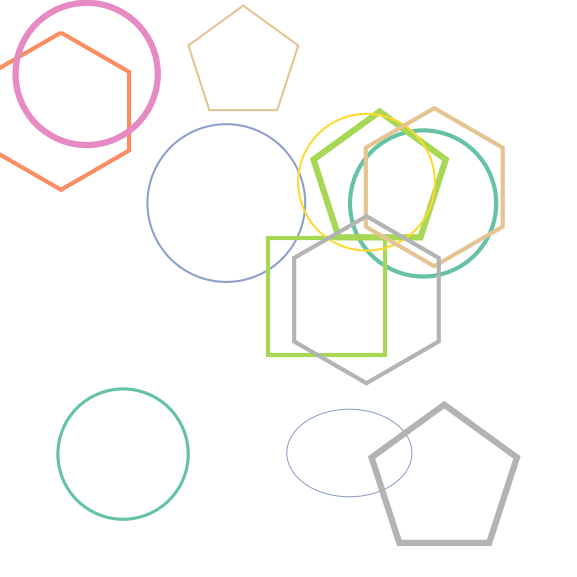[{"shape": "circle", "thickness": 1.5, "radius": 0.56, "center": [0.213, 0.213]}, {"shape": "circle", "thickness": 2, "radius": 0.63, "center": [0.733, 0.647]}, {"shape": "hexagon", "thickness": 2, "radius": 0.68, "center": [0.106, 0.807]}, {"shape": "oval", "thickness": 0.5, "radius": 0.54, "center": [0.605, 0.215]}, {"shape": "circle", "thickness": 1, "radius": 0.68, "center": [0.392, 0.648]}, {"shape": "circle", "thickness": 3, "radius": 0.62, "center": [0.15, 0.871]}, {"shape": "pentagon", "thickness": 3, "radius": 0.6, "center": [0.657, 0.686]}, {"shape": "square", "thickness": 2, "radius": 0.51, "center": [0.565, 0.486]}, {"shape": "circle", "thickness": 1, "radius": 0.59, "center": [0.635, 0.684]}, {"shape": "hexagon", "thickness": 2, "radius": 0.68, "center": [0.752, 0.675]}, {"shape": "pentagon", "thickness": 1, "radius": 0.5, "center": [0.421, 0.889]}, {"shape": "pentagon", "thickness": 3, "radius": 0.66, "center": [0.769, 0.166]}, {"shape": "hexagon", "thickness": 2, "radius": 0.72, "center": [0.635, 0.48]}]